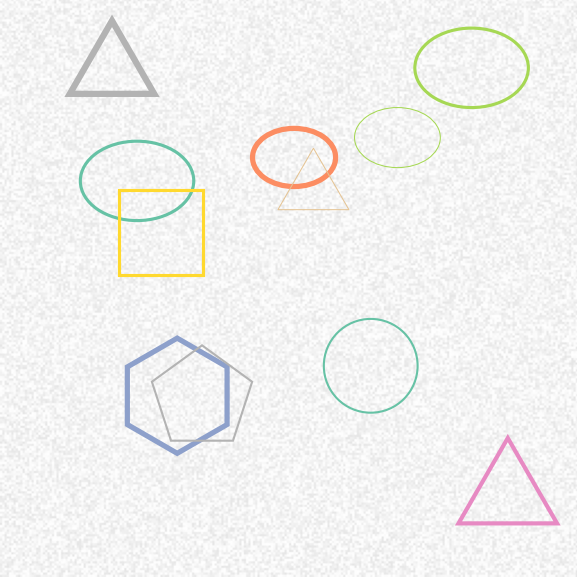[{"shape": "circle", "thickness": 1, "radius": 0.41, "center": [0.642, 0.366]}, {"shape": "oval", "thickness": 1.5, "radius": 0.49, "center": [0.237, 0.686]}, {"shape": "oval", "thickness": 2.5, "radius": 0.36, "center": [0.509, 0.726]}, {"shape": "hexagon", "thickness": 2.5, "radius": 0.5, "center": [0.307, 0.314]}, {"shape": "triangle", "thickness": 2, "radius": 0.49, "center": [0.879, 0.142]}, {"shape": "oval", "thickness": 0.5, "radius": 0.37, "center": [0.688, 0.761]}, {"shape": "oval", "thickness": 1.5, "radius": 0.49, "center": [0.817, 0.882]}, {"shape": "square", "thickness": 1.5, "radius": 0.36, "center": [0.278, 0.597]}, {"shape": "triangle", "thickness": 0.5, "radius": 0.35, "center": [0.543, 0.672]}, {"shape": "triangle", "thickness": 3, "radius": 0.42, "center": [0.194, 0.879]}, {"shape": "pentagon", "thickness": 1, "radius": 0.46, "center": [0.35, 0.31]}]